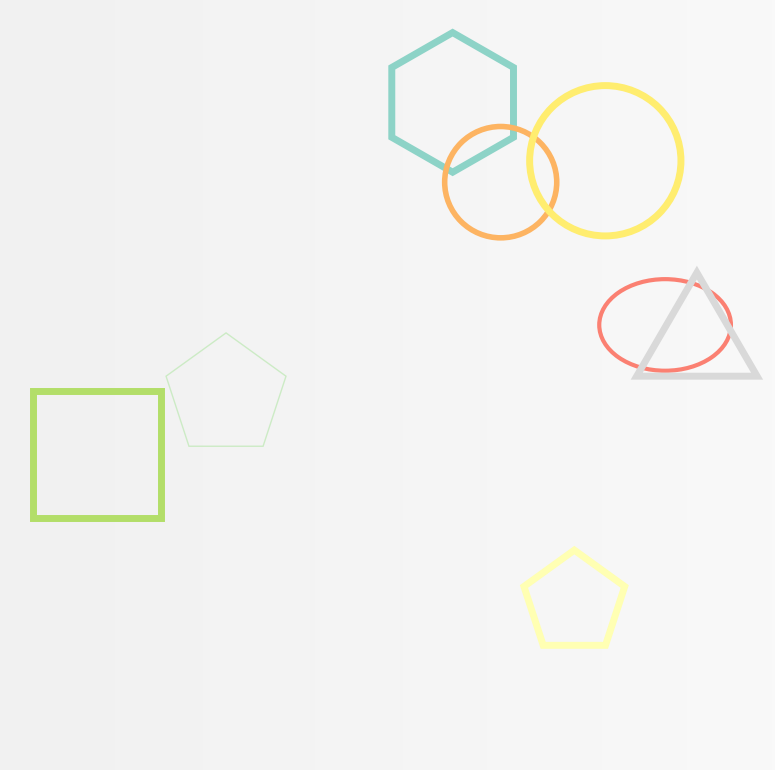[{"shape": "hexagon", "thickness": 2.5, "radius": 0.45, "center": [0.584, 0.867]}, {"shape": "pentagon", "thickness": 2.5, "radius": 0.34, "center": [0.741, 0.217]}, {"shape": "oval", "thickness": 1.5, "radius": 0.42, "center": [0.858, 0.578]}, {"shape": "circle", "thickness": 2, "radius": 0.36, "center": [0.646, 0.763]}, {"shape": "square", "thickness": 2.5, "radius": 0.41, "center": [0.125, 0.41]}, {"shape": "triangle", "thickness": 2.5, "radius": 0.45, "center": [0.899, 0.556]}, {"shape": "pentagon", "thickness": 0.5, "radius": 0.41, "center": [0.292, 0.486]}, {"shape": "circle", "thickness": 2.5, "radius": 0.49, "center": [0.781, 0.791]}]